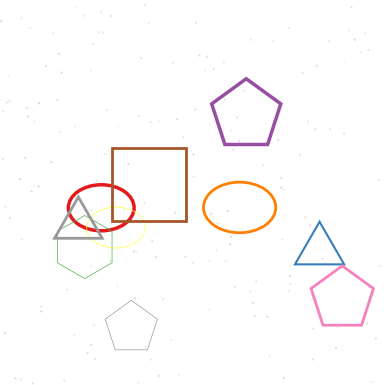[{"shape": "oval", "thickness": 2.5, "radius": 0.43, "center": [0.263, 0.46]}, {"shape": "triangle", "thickness": 1.5, "radius": 0.37, "center": [0.83, 0.35]}, {"shape": "hexagon", "thickness": 0.5, "radius": 0.41, "center": [0.22, 0.358]}, {"shape": "pentagon", "thickness": 2.5, "radius": 0.47, "center": [0.64, 0.701]}, {"shape": "oval", "thickness": 2, "radius": 0.47, "center": [0.622, 0.461]}, {"shape": "oval", "thickness": 0.5, "radius": 0.38, "center": [0.301, 0.409]}, {"shape": "square", "thickness": 2, "radius": 0.48, "center": [0.387, 0.522]}, {"shape": "pentagon", "thickness": 2, "radius": 0.43, "center": [0.889, 0.224]}, {"shape": "pentagon", "thickness": 0.5, "radius": 0.36, "center": [0.341, 0.149]}, {"shape": "triangle", "thickness": 2, "radius": 0.36, "center": [0.204, 0.417]}]